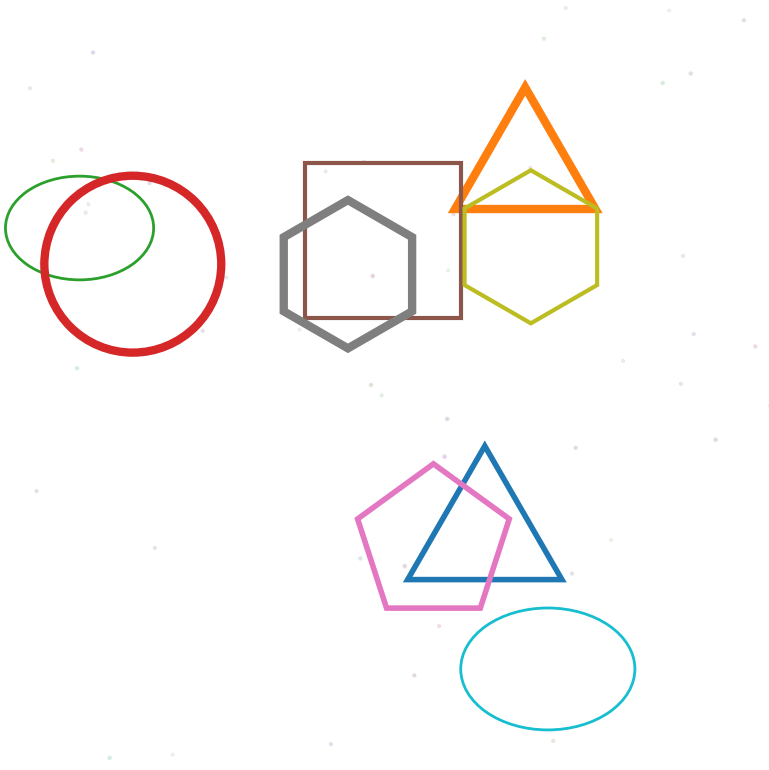[{"shape": "triangle", "thickness": 2, "radius": 0.58, "center": [0.63, 0.305]}, {"shape": "triangle", "thickness": 3, "radius": 0.53, "center": [0.682, 0.781]}, {"shape": "oval", "thickness": 1, "radius": 0.48, "center": [0.103, 0.704]}, {"shape": "circle", "thickness": 3, "radius": 0.57, "center": [0.172, 0.657]}, {"shape": "square", "thickness": 1.5, "radius": 0.5, "center": [0.497, 0.688]}, {"shape": "pentagon", "thickness": 2, "radius": 0.52, "center": [0.563, 0.294]}, {"shape": "hexagon", "thickness": 3, "radius": 0.48, "center": [0.452, 0.644]}, {"shape": "hexagon", "thickness": 1.5, "radius": 0.5, "center": [0.689, 0.68]}, {"shape": "oval", "thickness": 1, "radius": 0.57, "center": [0.711, 0.131]}]